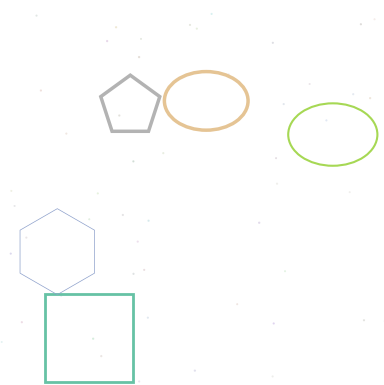[{"shape": "square", "thickness": 2, "radius": 0.57, "center": [0.231, 0.123]}, {"shape": "hexagon", "thickness": 0.5, "radius": 0.56, "center": [0.149, 0.346]}, {"shape": "oval", "thickness": 1.5, "radius": 0.58, "center": [0.864, 0.651]}, {"shape": "oval", "thickness": 2.5, "radius": 0.54, "center": [0.536, 0.738]}, {"shape": "pentagon", "thickness": 2.5, "radius": 0.4, "center": [0.338, 0.724]}]